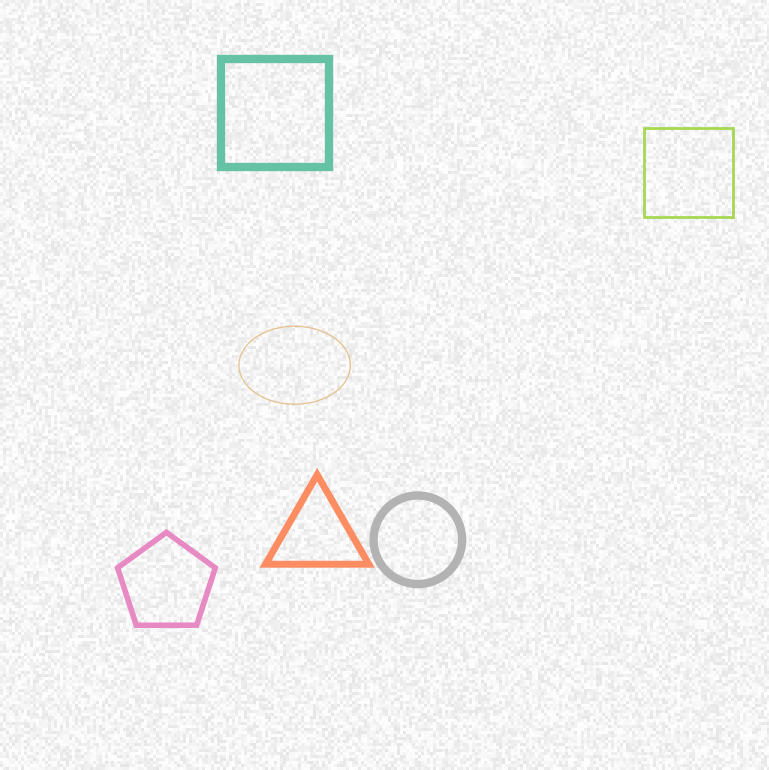[{"shape": "square", "thickness": 3, "radius": 0.35, "center": [0.357, 0.854]}, {"shape": "triangle", "thickness": 2.5, "radius": 0.39, "center": [0.412, 0.306]}, {"shape": "pentagon", "thickness": 2, "radius": 0.33, "center": [0.216, 0.242]}, {"shape": "square", "thickness": 1, "radius": 0.29, "center": [0.894, 0.776]}, {"shape": "oval", "thickness": 0.5, "radius": 0.36, "center": [0.383, 0.526]}, {"shape": "circle", "thickness": 3, "radius": 0.29, "center": [0.543, 0.299]}]